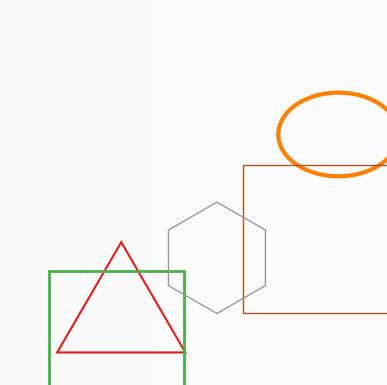[{"shape": "triangle", "thickness": 1.5, "radius": 0.95, "center": [0.313, 0.18]}, {"shape": "square", "thickness": 2, "radius": 0.87, "center": [0.299, 0.121]}, {"shape": "oval", "thickness": 3, "radius": 0.78, "center": [0.873, 0.651]}, {"shape": "square", "thickness": 1, "radius": 0.96, "center": [0.818, 0.379]}, {"shape": "hexagon", "thickness": 1, "radius": 0.72, "center": [0.56, 0.33]}]